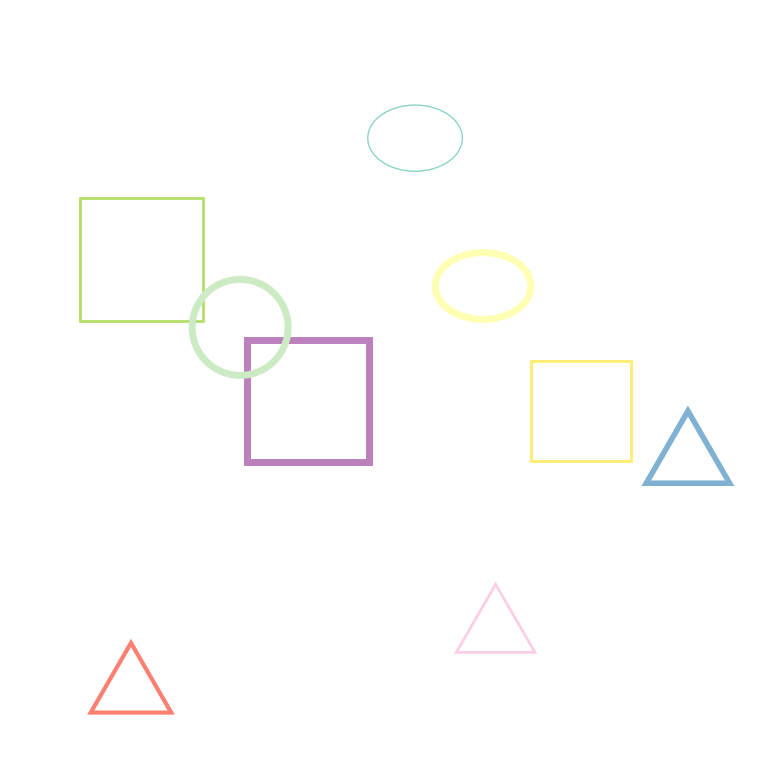[{"shape": "oval", "thickness": 0.5, "radius": 0.31, "center": [0.539, 0.821]}, {"shape": "oval", "thickness": 2.5, "radius": 0.31, "center": [0.627, 0.629]}, {"shape": "triangle", "thickness": 1.5, "radius": 0.3, "center": [0.17, 0.105]}, {"shape": "triangle", "thickness": 2, "radius": 0.31, "center": [0.893, 0.404]}, {"shape": "square", "thickness": 1, "radius": 0.4, "center": [0.183, 0.663]}, {"shape": "triangle", "thickness": 1, "radius": 0.29, "center": [0.644, 0.182]}, {"shape": "square", "thickness": 2.5, "radius": 0.4, "center": [0.4, 0.479]}, {"shape": "circle", "thickness": 2.5, "radius": 0.31, "center": [0.312, 0.575]}, {"shape": "square", "thickness": 1, "radius": 0.33, "center": [0.755, 0.467]}]